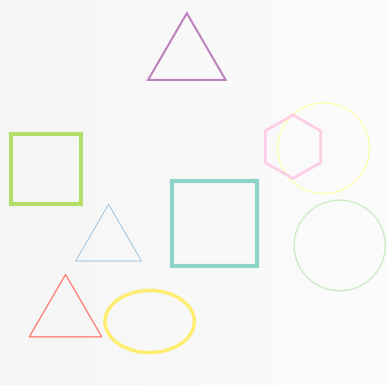[{"shape": "square", "thickness": 3, "radius": 0.55, "center": [0.554, 0.42]}, {"shape": "circle", "thickness": 1, "radius": 0.59, "center": [0.835, 0.615]}, {"shape": "triangle", "thickness": 1, "radius": 0.54, "center": [0.169, 0.179]}, {"shape": "triangle", "thickness": 0.5, "radius": 0.49, "center": [0.28, 0.371]}, {"shape": "square", "thickness": 3, "radius": 0.45, "center": [0.118, 0.561]}, {"shape": "hexagon", "thickness": 2, "radius": 0.41, "center": [0.756, 0.619]}, {"shape": "triangle", "thickness": 1.5, "radius": 0.58, "center": [0.482, 0.85]}, {"shape": "circle", "thickness": 1, "radius": 0.59, "center": [0.877, 0.362]}, {"shape": "oval", "thickness": 2.5, "radius": 0.58, "center": [0.386, 0.165]}]